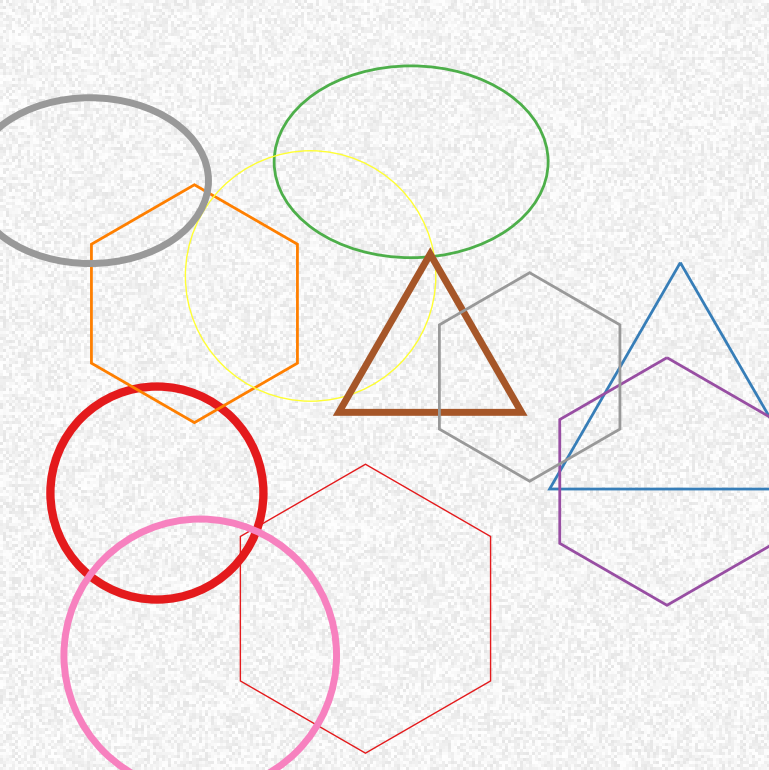[{"shape": "circle", "thickness": 3, "radius": 0.69, "center": [0.204, 0.36]}, {"shape": "hexagon", "thickness": 0.5, "radius": 0.94, "center": [0.475, 0.209]}, {"shape": "triangle", "thickness": 1, "radius": 0.98, "center": [0.884, 0.463]}, {"shape": "oval", "thickness": 1, "radius": 0.89, "center": [0.534, 0.79]}, {"shape": "hexagon", "thickness": 1, "radius": 0.8, "center": [0.866, 0.375]}, {"shape": "hexagon", "thickness": 1, "radius": 0.77, "center": [0.253, 0.606]}, {"shape": "circle", "thickness": 0.5, "radius": 0.81, "center": [0.403, 0.642]}, {"shape": "triangle", "thickness": 2.5, "radius": 0.69, "center": [0.559, 0.533]}, {"shape": "circle", "thickness": 2.5, "radius": 0.89, "center": [0.26, 0.149]}, {"shape": "oval", "thickness": 2.5, "radius": 0.77, "center": [0.117, 0.765]}, {"shape": "hexagon", "thickness": 1, "radius": 0.68, "center": [0.688, 0.51]}]